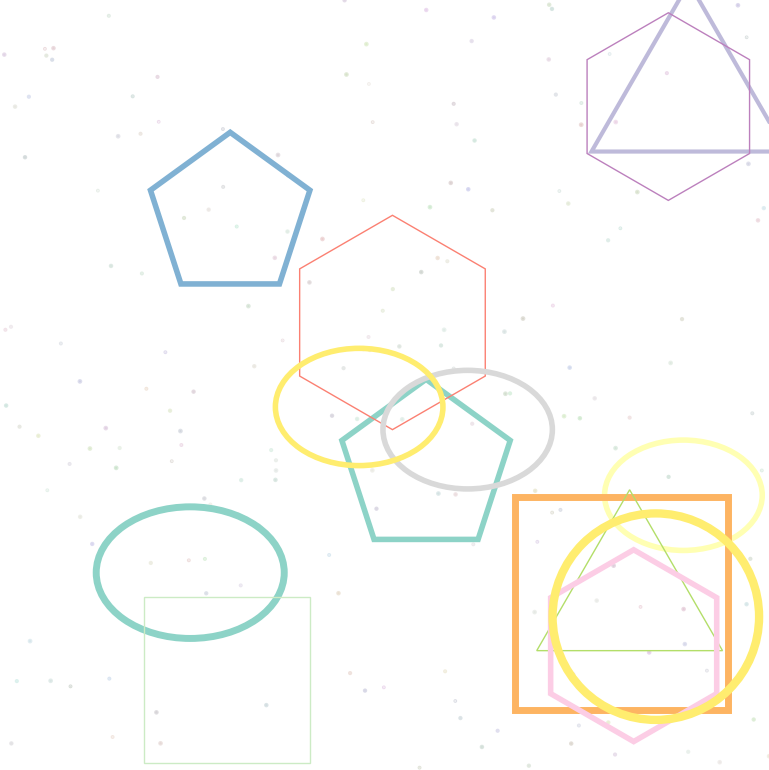[{"shape": "oval", "thickness": 2.5, "radius": 0.61, "center": [0.247, 0.256]}, {"shape": "pentagon", "thickness": 2, "radius": 0.57, "center": [0.553, 0.392]}, {"shape": "oval", "thickness": 2, "radius": 0.51, "center": [0.888, 0.357]}, {"shape": "triangle", "thickness": 1.5, "radius": 0.73, "center": [0.895, 0.876]}, {"shape": "hexagon", "thickness": 0.5, "radius": 0.7, "center": [0.51, 0.581]}, {"shape": "pentagon", "thickness": 2, "radius": 0.54, "center": [0.299, 0.719]}, {"shape": "square", "thickness": 2.5, "radius": 0.69, "center": [0.807, 0.216]}, {"shape": "triangle", "thickness": 0.5, "radius": 0.7, "center": [0.818, 0.225]}, {"shape": "hexagon", "thickness": 2, "radius": 0.62, "center": [0.823, 0.161]}, {"shape": "oval", "thickness": 2, "radius": 0.55, "center": [0.607, 0.442]}, {"shape": "hexagon", "thickness": 0.5, "radius": 0.61, "center": [0.868, 0.862]}, {"shape": "square", "thickness": 0.5, "radius": 0.54, "center": [0.294, 0.117]}, {"shape": "circle", "thickness": 3, "radius": 0.67, "center": [0.852, 0.199]}, {"shape": "oval", "thickness": 2, "radius": 0.54, "center": [0.466, 0.471]}]